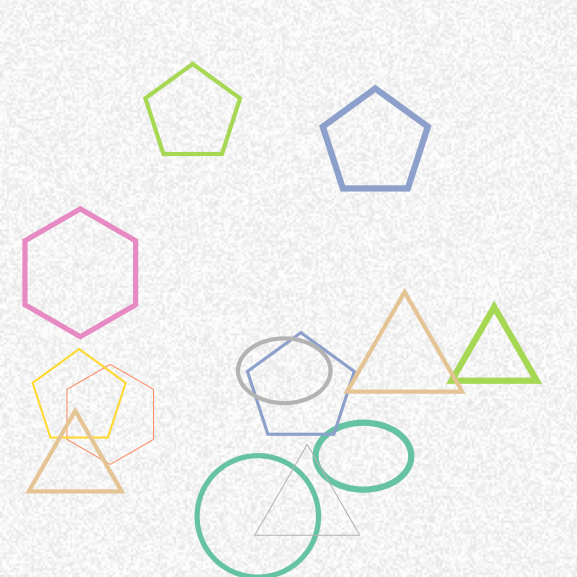[{"shape": "oval", "thickness": 3, "radius": 0.41, "center": [0.629, 0.209]}, {"shape": "circle", "thickness": 2.5, "radius": 0.53, "center": [0.446, 0.105]}, {"shape": "hexagon", "thickness": 0.5, "radius": 0.43, "center": [0.191, 0.282]}, {"shape": "pentagon", "thickness": 3, "radius": 0.48, "center": [0.65, 0.75]}, {"shape": "pentagon", "thickness": 1.5, "radius": 0.49, "center": [0.521, 0.326]}, {"shape": "hexagon", "thickness": 2.5, "radius": 0.55, "center": [0.139, 0.527]}, {"shape": "pentagon", "thickness": 2, "radius": 0.43, "center": [0.334, 0.802]}, {"shape": "triangle", "thickness": 3, "radius": 0.43, "center": [0.856, 0.382]}, {"shape": "pentagon", "thickness": 1, "radius": 0.42, "center": [0.137, 0.31]}, {"shape": "triangle", "thickness": 2, "radius": 0.47, "center": [0.13, 0.195]}, {"shape": "triangle", "thickness": 2, "radius": 0.58, "center": [0.701, 0.378]}, {"shape": "oval", "thickness": 2, "radius": 0.4, "center": [0.492, 0.357]}, {"shape": "triangle", "thickness": 0.5, "radius": 0.52, "center": [0.532, 0.125]}]